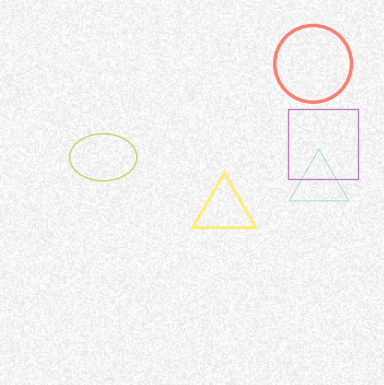[{"shape": "triangle", "thickness": 0.5, "radius": 0.45, "center": [0.828, 0.523]}, {"shape": "circle", "thickness": 2.5, "radius": 0.5, "center": [0.813, 0.834]}, {"shape": "oval", "thickness": 1, "radius": 0.44, "center": [0.268, 0.591]}, {"shape": "square", "thickness": 1, "radius": 0.46, "center": [0.839, 0.626]}, {"shape": "triangle", "thickness": 2, "radius": 0.47, "center": [0.583, 0.456]}]